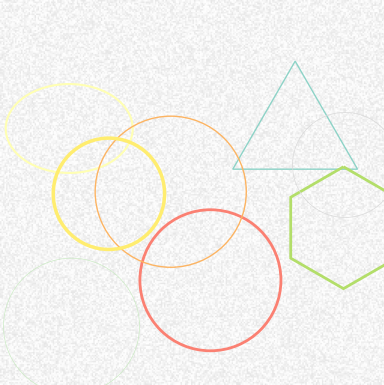[{"shape": "triangle", "thickness": 1, "radius": 0.94, "center": [0.767, 0.654]}, {"shape": "oval", "thickness": 1.5, "radius": 0.82, "center": [0.18, 0.666]}, {"shape": "circle", "thickness": 2, "radius": 0.92, "center": [0.547, 0.272]}, {"shape": "circle", "thickness": 1, "radius": 0.98, "center": [0.443, 0.502]}, {"shape": "hexagon", "thickness": 2, "radius": 0.79, "center": [0.892, 0.409]}, {"shape": "circle", "thickness": 0.5, "radius": 0.68, "center": [0.896, 0.572]}, {"shape": "circle", "thickness": 0.5, "radius": 0.88, "center": [0.186, 0.153]}, {"shape": "circle", "thickness": 2.5, "radius": 0.72, "center": [0.283, 0.497]}]